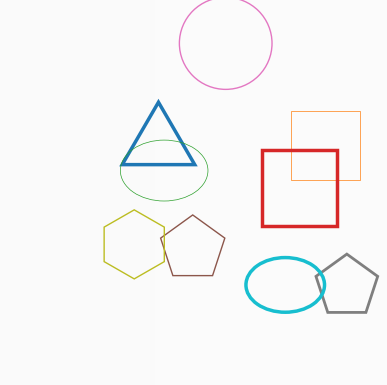[{"shape": "triangle", "thickness": 2.5, "radius": 0.54, "center": [0.409, 0.626]}, {"shape": "square", "thickness": 0.5, "radius": 0.45, "center": [0.841, 0.622]}, {"shape": "oval", "thickness": 0.5, "radius": 0.57, "center": [0.424, 0.557]}, {"shape": "square", "thickness": 2.5, "radius": 0.49, "center": [0.773, 0.512]}, {"shape": "pentagon", "thickness": 1, "radius": 0.44, "center": [0.497, 0.355]}, {"shape": "circle", "thickness": 1, "radius": 0.6, "center": [0.582, 0.887]}, {"shape": "pentagon", "thickness": 2, "radius": 0.42, "center": [0.895, 0.256]}, {"shape": "hexagon", "thickness": 1, "radius": 0.45, "center": [0.346, 0.365]}, {"shape": "oval", "thickness": 2.5, "radius": 0.51, "center": [0.736, 0.26]}]